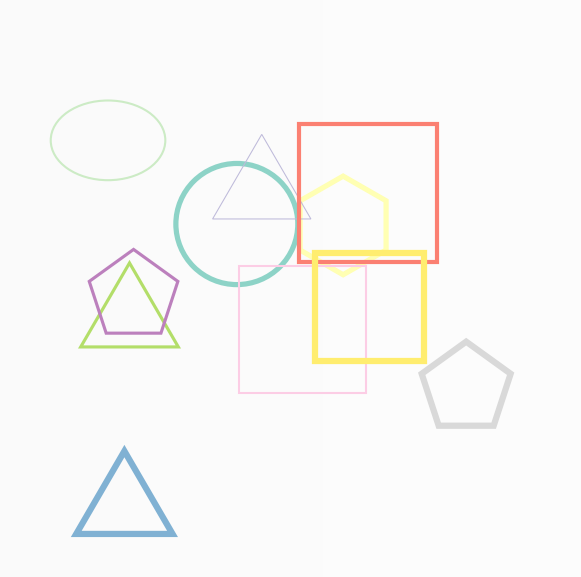[{"shape": "circle", "thickness": 2.5, "radius": 0.52, "center": [0.407, 0.611]}, {"shape": "hexagon", "thickness": 2.5, "radius": 0.43, "center": [0.59, 0.609]}, {"shape": "triangle", "thickness": 0.5, "radius": 0.49, "center": [0.45, 0.669]}, {"shape": "square", "thickness": 2, "radius": 0.6, "center": [0.633, 0.665]}, {"shape": "triangle", "thickness": 3, "radius": 0.48, "center": [0.214, 0.122]}, {"shape": "triangle", "thickness": 1.5, "radius": 0.48, "center": [0.223, 0.447]}, {"shape": "square", "thickness": 1, "radius": 0.55, "center": [0.52, 0.428]}, {"shape": "pentagon", "thickness": 3, "radius": 0.4, "center": [0.802, 0.327]}, {"shape": "pentagon", "thickness": 1.5, "radius": 0.4, "center": [0.23, 0.487]}, {"shape": "oval", "thickness": 1, "radius": 0.49, "center": [0.186, 0.756]}, {"shape": "square", "thickness": 3, "radius": 0.47, "center": [0.636, 0.467]}]